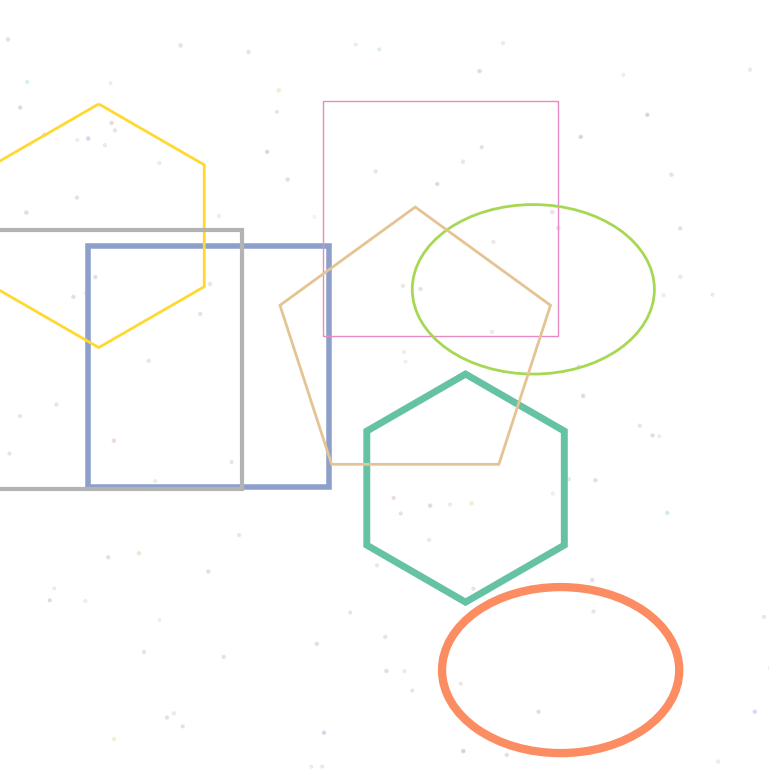[{"shape": "hexagon", "thickness": 2.5, "radius": 0.74, "center": [0.605, 0.366]}, {"shape": "oval", "thickness": 3, "radius": 0.77, "center": [0.728, 0.13]}, {"shape": "square", "thickness": 2, "radius": 0.78, "center": [0.271, 0.523]}, {"shape": "square", "thickness": 0.5, "radius": 0.76, "center": [0.572, 0.716]}, {"shape": "oval", "thickness": 1, "radius": 0.79, "center": [0.693, 0.624]}, {"shape": "hexagon", "thickness": 1, "radius": 0.79, "center": [0.128, 0.707]}, {"shape": "pentagon", "thickness": 1, "radius": 0.92, "center": [0.539, 0.546]}, {"shape": "square", "thickness": 1.5, "radius": 0.84, "center": [0.146, 0.533]}]